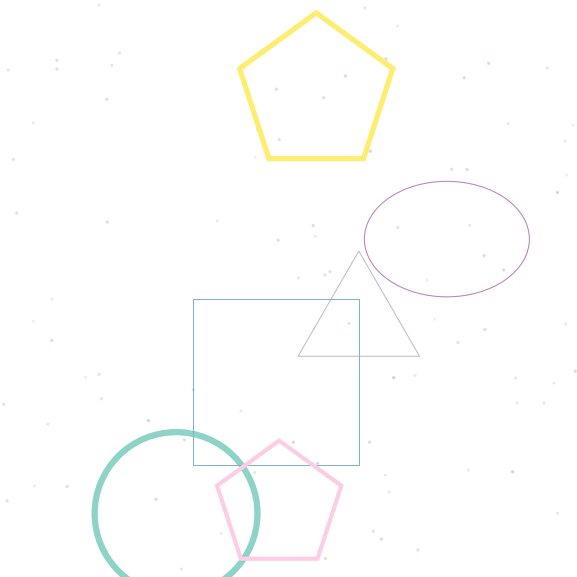[{"shape": "circle", "thickness": 3, "radius": 0.7, "center": [0.305, 0.11]}, {"shape": "triangle", "thickness": 0.5, "radius": 0.61, "center": [0.621, 0.443]}, {"shape": "square", "thickness": 0.5, "radius": 0.72, "center": [0.478, 0.338]}, {"shape": "pentagon", "thickness": 2, "radius": 0.57, "center": [0.483, 0.123]}, {"shape": "oval", "thickness": 0.5, "radius": 0.71, "center": [0.774, 0.585]}, {"shape": "pentagon", "thickness": 2.5, "radius": 0.7, "center": [0.548, 0.837]}]